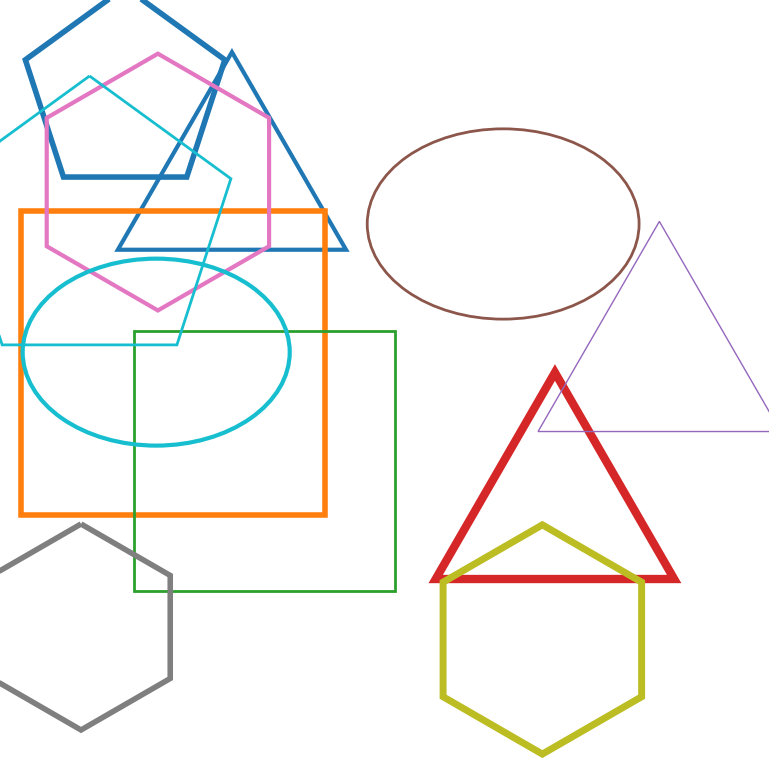[{"shape": "triangle", "thickness": 1.5, "radius": 0.86, "center": [0.301, 0.761]}, {"shape": "pentagon", "thickness": 2, "radius": 0.68, "center": [0.162, 0.88]}, {"shape": "square", "thickness": 2, "radius": 0.99, "center": [0.225, 0.529]}, {"shape": "square", "thickness": 1, "radius": 0.85, "center": [0.343, 0.401]}, {"shape": "triangle", "thickness": 3, "radius": 0.89, "center": [0.721, 0.337]}, {"shape": "triangle", "thickness": 0.5, "radius": 0.91, "center": [0.856, 0.531]}, {"shape": "oval", "thickness": 1, "radius": 0.88, "center": [0.653, 0.709]}, {"shape": "hexagon", "thickness": 1.5, "radius": 0.83, "center": [0.205, 0.764]}, {"shape": "hexagon", "thickness": 2, "radius": 0.67, "center": [0.105, 0.186]}, {"shape": "hexagon", "thickness": 2.5, "radius": 0.74, "center": [0.704, 0.17]}, {"shape": "pentagon", "thickness": 1, "radius": 0.97, "center": [0.116, 0.708]}, {"shape": "oval", "thickness": 1.5, "radius": 0.87, "center": [0.203, 0.543]}]